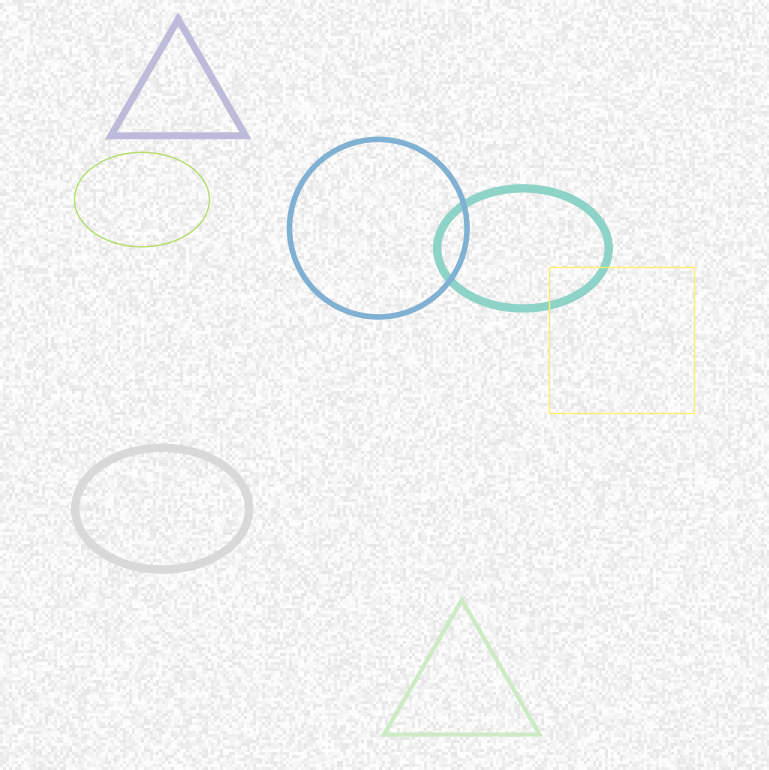[{"shape": "oval", "thickness": 3, "radius": 0.56, "center": [0.679, 0.677]}, {"shape": "triangle", "thickness": 2.5, "radius": 0.5, "center": [0.231, 0.874]}, {"shape": "circle", "thickness": 2, "radius": 0.58, "center": [0.491, 0.704]}, {"shape": "oval", "thickness": 0.5, "radius": 0.44, "center": [0.184, 0.741]}, {"shape": "oval", "thickness": 3, "radius": 0.56, "center": [0.211, 0.339]}, {"shape": "triangle", "thickness": 1.5, "radius": 0.58, "center": [0.6, 0.104]}, {"shape": "square", "thickness": 0.5, "radius": 0.47, "center": [0.807, 0.558]}]